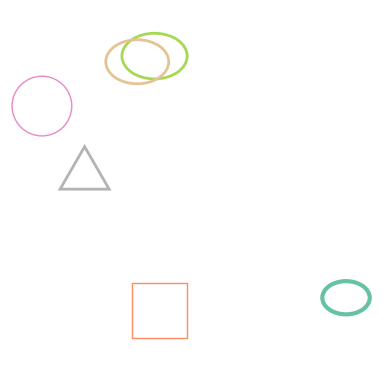[{"shape": "oval", "thickness": 3, "radius": 0.31, "center": [0.899, 0.227]}, {"shape": "square", "thickness": 1, "radius": 0.36, "center": [0.414, 0.194]}, {"shape": "circle", "thickness": 1, "radius": 0.39, "center": [0.109, 0.725]}, {"shape": "oval", "thickness": 2, "radius": 0.42, "center": [0.401, 0.854]}, {"shape": "oval", "thickness": 2, "radius": 0.41, "center": [0.356, 0.84]}, {"shape": "triangle", "thickness": 2, "radius": 0.37, "center": [0.22, 0.545]}]